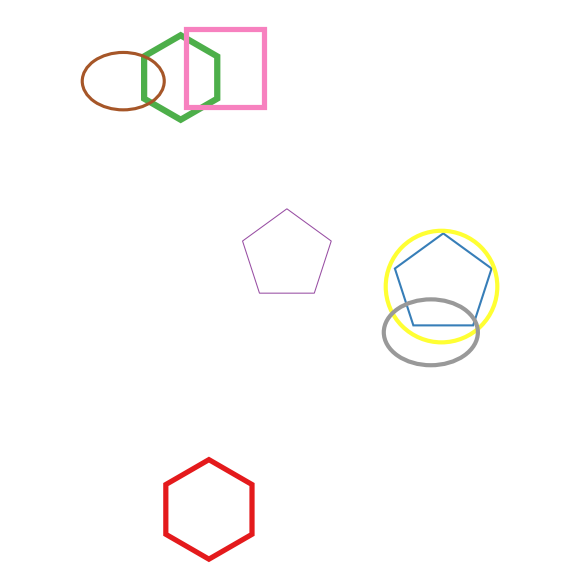[{"shape": "hexagon", "thickness": 2.5, "radius": 0.43, "center": [0.362, 0.117]}, {"shape": "pentagon", "thickness": 1, "radius": 0.44, "center": [0.768, 0.507]}, {"shape": "hexagon", "thickness": 3, "radius": 0.37, "center": [0.313, 0.865]}, {"shape": "pentagon", "thickness": 0.5, "radius": 0.4, "center": [0.497, 0.557]}, {"shape": "circle", "thickness": 2, "radius": 0.48, "center": [0.765, 0.503]}, {"shape": "oval", "thickness": 1.5, "radius": 0.35, "center": [0.213, 0.859]}, {"shape": "square", "thickness": 2.5, "radius": 0.34, "center": [0.39, 0.881]}, {"shape": "oval", "thickness": 2, "radius": 0.41, "center": [0.746, 0.424]}]